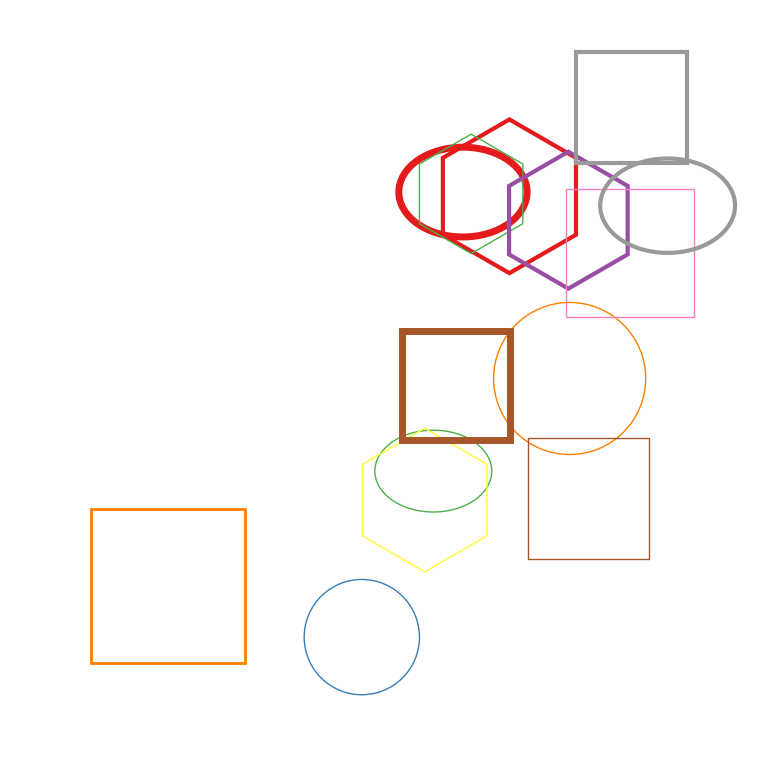[{"shape": "hexagon", "thickness": 1.5, "radius": 0.5, "center": [0.662, 0.745]}, {"shape": "oval", "thickness": 2.5, "radius": 0.42, "center": [0.601, 0.751]}, {"shape": "circle", "thickness": 0.5, "radius": 0.37, "center": [0.47, 0.173]}, {"shape": "oval", "thickness": 0.5, "radius": 0.38, "center": [0.563, 0.388]}, {"shape": "hexagon", "thickness": 0.5, "radius": 0.39, "center": [0.612, 0.748]}, {"shape": "hexagon", "thickness": 1.5, "radius": 0.44, "center": [0.738, 0.714]}, {"shape": "circle", "thickness": 0.5, "radius": 0.49, "center": [0.74, 0.508]}, {"shape": "square", "thickness": 1, "radius": 0.5, "center": [0.219, 0.239]}, {"shape": "hexagon", "thickness": 0.5, "radius": 0.47, "center": [0.552, 0.351]}, {"shape": "square", "thickness": 2.5, "radius": 0.35, "center": [0.592, 0.499]}, {"shape": "square", "thickness": 0.5, "radius": 0.4, "center": [0.764, 0.353]}, {"shape": "square", "thickness": 0.5, "radius": 0.42, "center": [0.818, 0.671]}, {"shape": "square", "thickness": 1.5, "radius": 0.36, "center": [0.82, 0.861]}, {"shape": "oval", "thickness": 1.5, "radius": 0.44, "center": [0.867, 0.733]}]